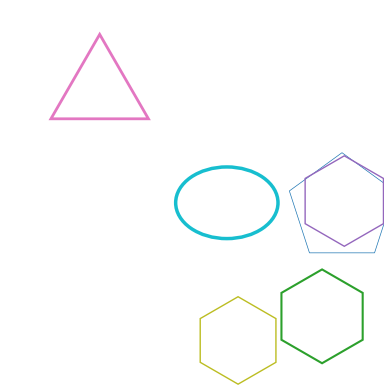[{"shape": "pentagon", "thickness": 0.5, "radius": 0.72, "center": [0.888, 0.46]}, {"shape": "hexagon", "thickness": 1.5, "radius": 0.61, "center": [0.837, 0.178]}, {"shape": "hexagon", "thickness": 1, "radius": 0.59, "center": [0.894, 0.478]}, {"shape": "triangle", "thickness": 2, "radius": 0.73, "center": [0.259, 0.765]}, {"shape": "hexagon", "thickness": 1, "radius": 0.57, "center": [0.618, 0.116]}, {"shape": "oval", "thickness": 2.5, "radius": 0.66, "center": [0.589, 0.473]}]